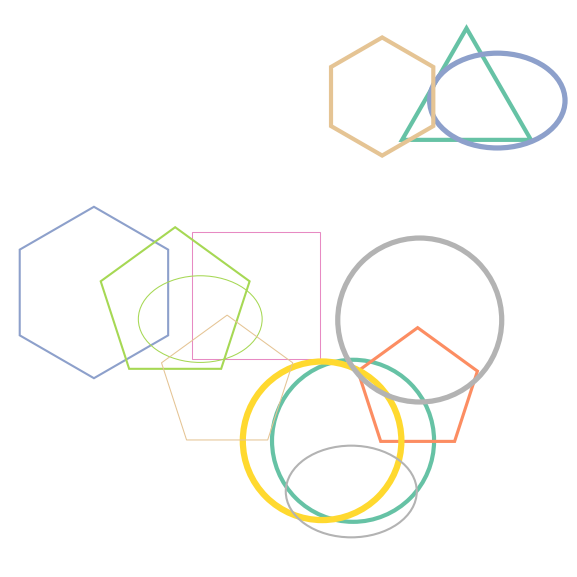[{"shape": "circle", "thickness": 2, "radius": 0.7, "center": [0.611, 0.236]}, {"shape": "triangle", "thickness": 2, "radius": 0.64, "center": [0.808, 0.821]}, {"shape": "pentagon", "thickness": 1.5, "radius": 0.54, "center": [0.723, 0.323]}, {"shape": "oval", "thickness": 2.5, "radius": 0.59, "center": [0.861, 0.825]}, {"shape": "hexagon", "thickness": 1, "radius": 0.74, "center": [0.163, 0.493]}, {"shape": "square", "thickness": 0.5, "radius": 0.55, "center": [0.443, 0.488]}, {"shape": "pentagon", "thickness": 1, "radius": 0.68, "center": [0.303, 0.47]}, {"shape": "oval", "thickness": 0.5, "radius": 0.54, "center": [0.347, 0.447]}, {"shape": "circle", "thickness": 3, "radius": 0.69, "center": [0.558, 0.236]}, {"shape": "hexagon", "thickness": 2, "radius": 0.51, "center": [0.662, 0.832]}, {"shape": "pentagon", "thickness": 0.5, "radius": 0.6, "center": [0.393, 0.334]}, {"shape": "circle", "thickness": 2.5, "radius": 0.71, "center": [0.727, 0.445]}, {"shape": "oval", "thickness": 1, "radius": 0.57, "center": [0.608, 0.148]}]